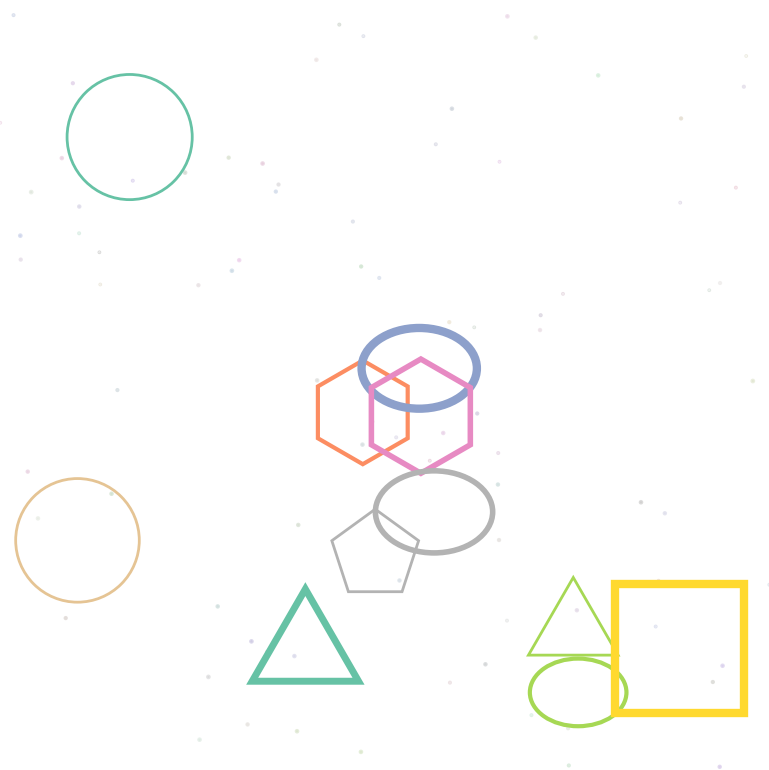[{"shape": "circle", "thickness": 1, "radius": 0.41, "center": [0.168, 0.822]}, {"shape": "triangle", "thickness": 2.5, "radius": 0.4, "center": [0.397, 0.155]}, {"shape": "hexagon", "thickness": 1.5, "radius": 0.34, "center": [0.471, 0.465]}, {"shape": "oval", "thickness": 3, "radius": 0.37, "center": [0.544, 0.522]}, {"shape": "hexagon", "thickness": 2, "radius": 0.37, "center": [0.547, 0.459]}, {"shape": "oval", "thickness": 1.5, "radius": 0.31, "center": [0.751, 0.101]}, {"shape": "triangle", "thickness": 1, "radius": 0.34, "center": [0.745, 0.183]}, {"shape": "square", "thickness": 3, "radius": 0.42, "center": [0.883, 0.158]}, {"shape": "circle", "thickness": 1, "radius": 0.4, "center": [0.101, 0.298]}, {"shape": "pentagon", "thickness": 1, "radius": 0.3, "center": [0.487, 0.279]}, {"shape": "oval", "thickness": 2, "radius": 0.38, "center": [0.564, 0.335]}]